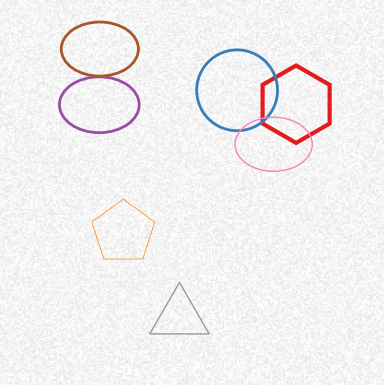[{"shape": "hexagon", "thickness": 3, "radius": 0.5, "center": [0.769, 0.729]}, {"shape": "circle", "thickness": 2, "radius": 0.52, "center": [0.616, 0.765]}, {"shape": "oval", "thickness": 2, "radius": 0.52, "center": [0.258, 0.728]}, {"shape": "pentagon", "thickness": 0.5, "radius": 0.43, "center": [0.32, 0.397]}, {"shape": "oval", "thickness": 2, "radius": 0.5, "center": [0.259, 0.873]}, {"shape": "oval", "thickness": 1, "radius": 0.5, "center": [0.711, 0.625]}, {"shape": "triangle", "thickness": 1, "radius": 0.45, "center": [0.466, 0.177]}]